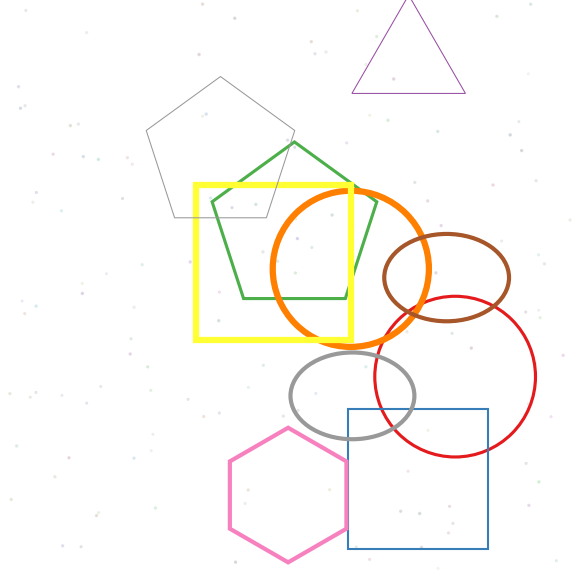[{"shape": "circle", "thickness": 1.5, "radius": 0.7, "center": [0.788, 0.347]}, {"shape": "square", "thickness": 1, "radius": 0.61, "center": [0.724, 0.169]}, {"shape": "pentagon", "thickness": 1.5, "radius": 0.75, "center": [0.51, 0.603]}, {"shape": "triangle", "thickness": 0.5, "radius": 0.57, "center": [0.708, 0.894]}, {"shape": "circle", "thickness": 3, "radius": 0.68, "center": [0.607, 0.534]}, {"shape": "square", "thickness": 3, "radius": 0.67, "center": [0.474, 0.545]}, {"shape": "oval", "thickness": 2, "radius": 0.54, "center": [0.773, 0.518]}, {"shape": "hexagon", "thickness": 2, "radius": 0.58, "center": [0.499, 0.142]}, {"shape": "oval", "thickness": 2, "radius": 0.54, "center": [0.61, 0.314]}, {"shape": "pentagon", "thickness": 0.5, "radius": 0.68, "center": [0.382, 0.731]}]